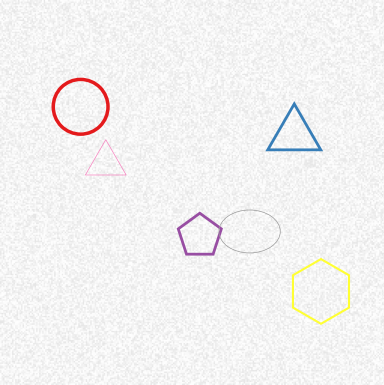[{"shape": "circle", "thickness": 2.5, "radius": 0.36, "center": [0.209, 0.723]}, {"shape": "triangle", "thickness": 2, "radius": 0.4, "center": [0.764, 0.651]}, {"shape": "pentagon", "thickness": 2, "radius": 0.29, "center": [0.519, 0.387]}, {"shape": "hexagon", "thickness": 1.5, "radius": 0.42, "center": [0.834, 0.243]}, {"shape": "triangle", "thickness": 0.5, "radius": 0.31, "center": [0.275, 0.576]}, {"shape": "oval", "thickness": 0.5, "radius": 0.4, "center": [0.648, 0.399]}]